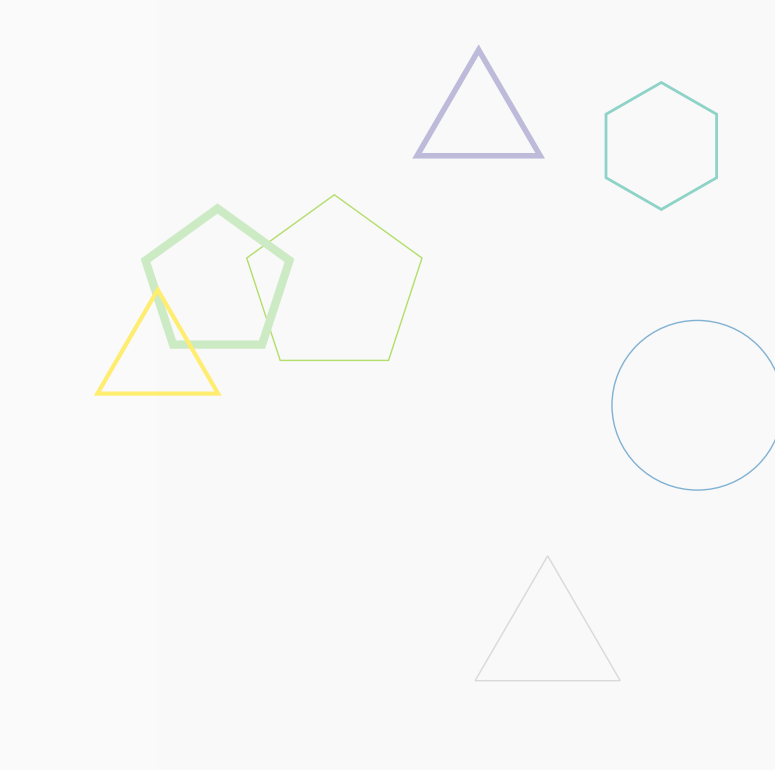[{"shape": "hexagon", "thickness": 1, "radius": 0.41, "center": [0.853, 0.81]}, {"shape": "triangle", "thickness": 2, "radius": 0.46, "center": [0.618, 0.844]}, {"shape": "circle", "thickness": 0.5, "radius": 0.55, "center": [0.9, 0.474]}, {"shape": "pentagon", "thickness": 0.5, "radius": 0.59, "center": [0.431, 0.628]}, {"shape": "triangle", "thickness": 0.5, "radius": 0.54, "center": [0.707, 0.17]}, {"shape": "pentagon", "thickness": 3, "radius": 0.49, "center": [0.281, 0.632]}, {"shape": "triangle", "thickness": 1.5, "radius": 0.45, "center": [0.204, 0.534]}]